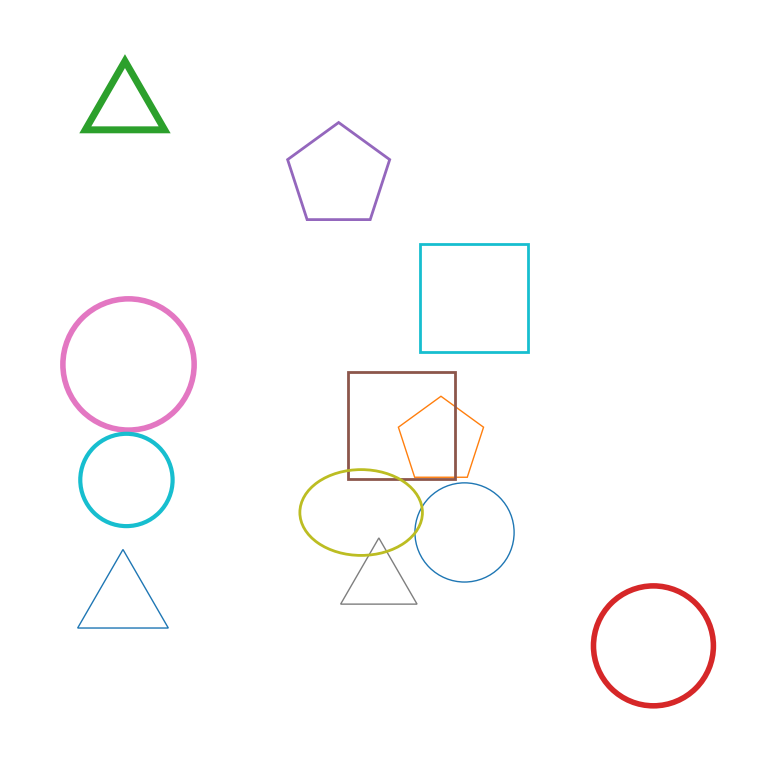[{"shape": "circle", "thickness": 0.5, "radius": 0.32, "center": [0.603, 0.309]}, {"shape": "triangle", "thickness": 0.5, "radius": 0.34, "center": [0.16, 0.218]}, {"shape": "pentagon", "thickness": 0.5, "radius": 0.29, "center": [0.573, 0.427]}, {"shape": "triangle", "thickness": 2.5, "radius": 0.3, "center": [0.162, 0.861]}, {"shape": "circle", "thickness": 2, "radius": 0.39, "center": [0.849, 0.161]}, {"shape": "pentagon", "thickness": 1, "radius": 0.35, "center": [0.44, 0.771]}, {"shape": "square", "thickness": 1, "radius": 0.35, "center": [0.521, 0.448]}, {"shape": "circle", "thickness": 2, "radius": 0.43, "center": [0.167, 0.527]}, {"shape": "triangle", "thickness": 0.5, "radius": 0.29, "center": [0.492, 0.244]}, {"shape": "oval", "thickness": 1, "radius": 0.4, "center": [0.469, 0.334]}, {"shape": "square", "thickness": 1, "radius": 0.35, "center": [0.616, 0.613]}, {"shape": "circle", "thickness": 1.5, "radius": 0.3, "center": [0.164, 0.377]}]